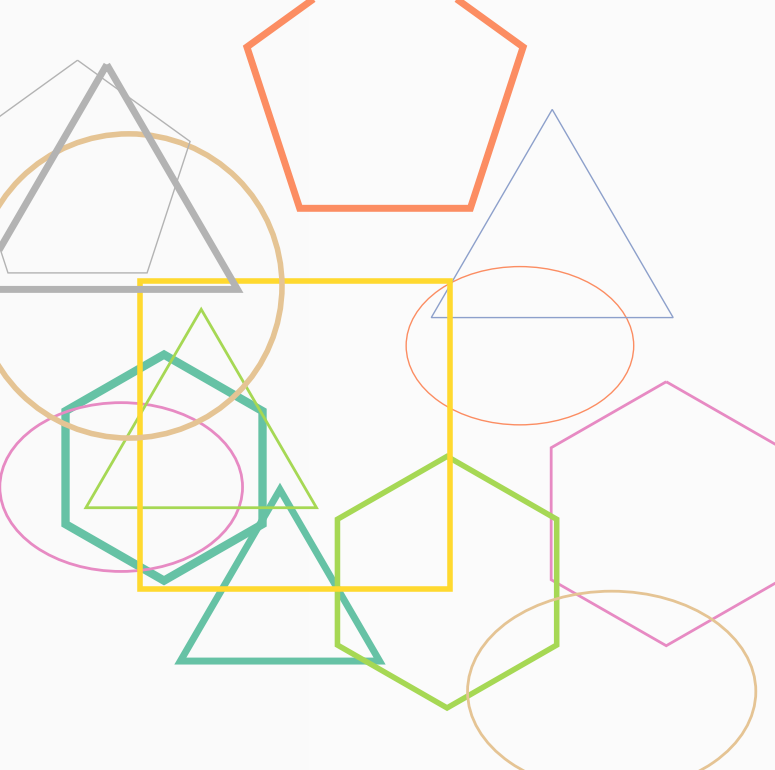[{"shape": "hexagon", "thickness": 3, "radius": 0.73, "center": [0.212, 0.393]}, {"shape": "triangle", "thickness": 2.5, "radius": 0.74, "center": [0.361, 0.216]}, {"shape": "pentagon", "thickness": 2.5, "radius": 0.94, "center": [0.497, 0.881]}, {"shape": "oval", "thickness": 0.5, "radius": 0.73, "center": [0.671, 0.551]}, {"shape": "triangle", "thickness": 0.5, "radius": 0.9, "center": [0.713, 0.678]}, {"shape": "hexagon", "thickness": 1, "radius": 0.86, "center": [0.86, 0.333]}, {"shape": "oval", "thickness": 1, "radius": 0.78, "center": [0.156, 0.367]}, {"shape": "triangle", "thickness": 1, "radius": 0.86, "center": [0.26, 0.427]}, {"shape": "hexagon", "thickness": 2, "radius": 0.82, "center": [0.577, 0.244]}, {"shape": "square", "thickness": 2, "radius": 1.0, "center": [0.381, 0.435]}, {"shape": "oval", "thickness": 1, "radius": 0.93, "center": [0.789, 0.102]}, {"shape": "circle", "thickness": 2, "radius": 0.99, "center": [0.166, 0.629]}, {"shape": "triangle", "thickness": 2.5, "radius": 0.97, "center": [0.138, 0.721]}, {"shape": "pentagon", "thickness": 0.5, "radius": 0.76, "center": [0.1, 0.769]}]